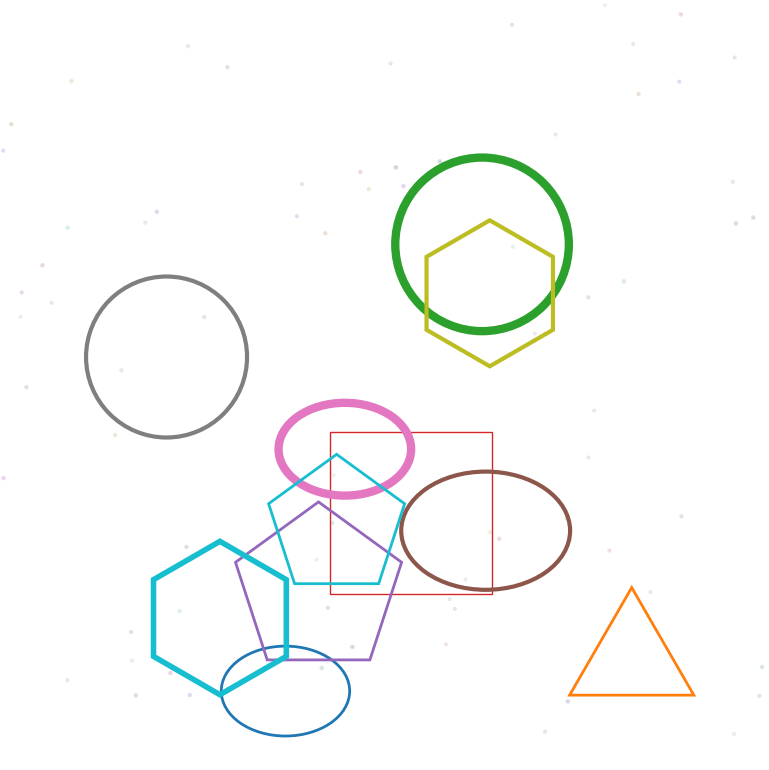[{"shape": "oval", "thickness": 1, "radius": 0.42, "center": [0.371, 0.103]}, {"shape": "triangle", "thickness": 1, "radius": 0.47, "center": [0.82, 0.144]}, {"shape": "circle", "thickness": 3, "radius": 0.56, "center": [0.626, 0.683]}, {"shape": "square", "thickness": 0.5, "radius": 0.53, "center": [0.534, 0.334]}, {"shape": "pentagon", "thickness": 1, "radius": 0.57, "center": [0.414, 0.235]}, {"shape": "oval", "thickness": 1.5, "radius": 0.55, "center": [0.631, 0.311]}, {"shape": "oval", "thickness": 3, "radius": 0.43, "center": [0.448, 0.417]}, {"shape": "circle", "thickness": 1.5, "radius": 0.52, "center": [0.216, 0.536]}, {"shape": "hexagon", "thickness": 1.5, "radius": 0.47, "center": [0.636, 0.619]}, {"shape": "pentagon", "thickness": 1, "radius": 0.46, "center": [0.437, 0.317]}, {"shape": "hexagon", "thickness": 2, "radius": 0.5, "center": [0.286, 0.197]}]